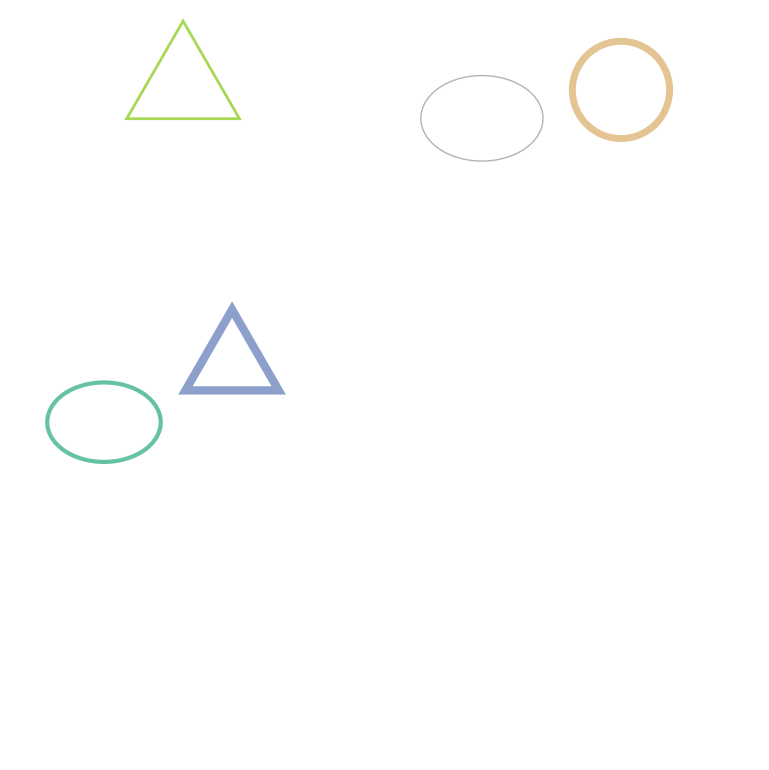[{"shape": "oval", "thickness": 1.5, "radius": 0.37, "center": [0.135, 0.452]}, {"shape": "triangle", "thickness": 3, "radius": 0.35, "center": [0.301, 0.528]}, {"shape": "triangle", "thickness": 1, "radius": 0.42, "center": [0.238, 0.888]}, {"shape": "circle", "thickness": 2.5, "radius": 0.32, "center": [0.806, 0.883]}, {"shape": "oval", "thickness": 0.5, "radius": 0.4, "center": [0.626, 0.846]}]